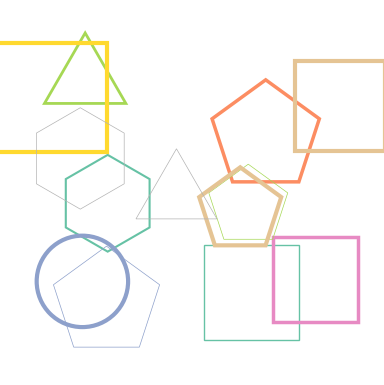[{"shape": "hexagon", "thickness": 1.5, "radius": 0.63, "center": [0.28, 0.472]}, {"shape": "square", "thickness": 1, "radius": 0.62, "center": [0.653, 0.24]}, {"shape": "pentagon", "thickness": 2.5, "radius": 0.73, "center": [0.69, 0.646]}, {"shape": "circle", "thickness": 3, "radius": 0.59, "center": [0.214, 0.269]}, {"shape": "pentagon", "thickness": 0.5, "radius": 0.72, "center": [0.277, 0.216]}, {"shape": "square", "thickness": 2.5, "radius": 0.55, "center": [0.819, 0.274]}, {"shape": "triangle", "thickness": 2, "radius": 0.61, "center": [0.221, 0.792]}, {"shape": "pentagon", "thickness": 0.5, "radius": 0.54, "center": [0.645, 0.466]}, {"shape": "square", "thickness": 3, "radius": 0.7, "center": [0.136, 0.747]}, {"shape": "square", "thickness": 3, "radius": 0.59, "center": [0.882, 0.725]}, {"shape": "pentagon", "thickness": 3, "radius": 0.56, "center": [0.624, 0.453]}, {"shape": "hexagon", "thickness": 0.5, "radius": 0.66, "center": [0.209, 0.588]}, {"shape": "triangle", "thickness": 0.5, "radius": 0.61, "center": [0.458, 0.492]}]